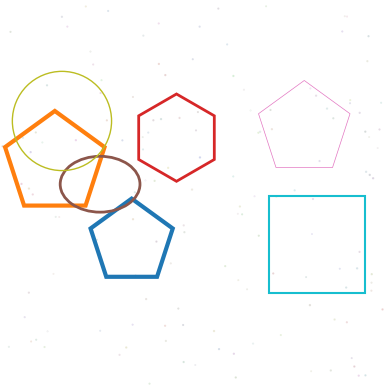[{"shape": "pentagon", "thickness": 3, "radius": 0.56, "center": [0.342, 0.372]}, {"shape": "pentagon", "thickness": 3, "radius": 0.68, "center": [0.142, 0.576]}, {"shape": "hexagon", "thickness": 2, "radius": 0.57, "center": [0.458, 0.642]}, {"shape": "oval", "thickness": 2, "radius": 0.52, "center": [0.26, 0.521]}, {"shape": "pentagon", "thickness": 0.5, "radius": 0.62, "center": [0.79, 0.666]}, {"shape": "circle", "thickness": 1, "radius": 0.64, "center": [0.161, 0.686]}, {"shape": "square", "thickness": 1.5, "radius": 0.63, "center": [0.823, 0.365]}]